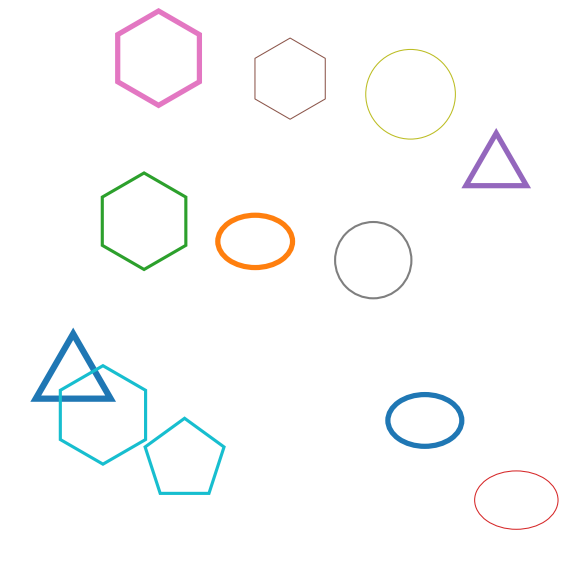[{"shape": "triangle", "thickness": 3, "radius": 0.37, "center": [0.127, 0.346]}, {"shape": "oval", "thickness": 2.5, "radius": 0.32, "center": [0.736, 0.271]}, {"shape": "oval", "thickness": 2.5, "radius": 0.32, "center": [0.442, 0.581]}, {"shape": "hexagon", "thickness": 1.5, "radius": 0.42, "center": [0.249, 0.616]}, {"shape": "oval", "thickness": 0.5, "radius": 0.36, "center": [0.894, 0.133]}, {"shape": "triangle", "thickness": 2.5, "radius": 0.3, "center": [0.859, 0.708]}, {"shape": "hexagon", "thickness": 0.5, "radius": 0.35, "center": [0.502, 0.863]}, {"shape": "hexagon", "thickness": 2.5, "radius": 0.41, "center": [0.275, 0.898]}, {"shape": "circle", "thickness": 1, "radius": 0.33, "center": [0.646, 0.549]}, {"shape": "circle", "thickness": 0.5, "radius": 0.39, "center": [0.711, 0.836]}, {"shape": "hexagon", "thickness": 1.5, "radius": 0.43, "center": [0.178, 0.281]}, {"shape": "pentagon", "thickness": 1.5, "radius": 0.36, "center": [0.32, 0.203]}]